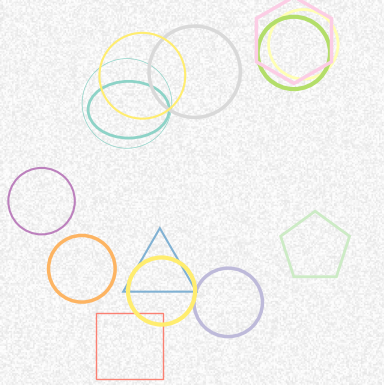[{"shape": "circle", "thickness": 0.5, "radius": 0.58, "center": [0.33, 0.731]}, {"shape": "oval", "thickness": 2, "radius": 0.53, "center": [0.334, 0.715]}, {"shape": "circle", "thickness": 2, "radius": 0.45, "center": [0.788, 0.885]}, {"shape": "circle", "thickness": 2.5, "radius": 0.44, "center": [0.593, 0.215]}, {"shape": "square", "thickness": 1, "radius": 0.43, "center": [0.337, 0.101]}, {"shape": "triangle", "thickness": 1.5, "radius": 0.55, "center": [0.415, 0.297]}, {"shape": "circle", "thickness": 2.5, "radius": 0.43, "center": [0.213, 0.302]}, {"shape": "circle", "thickness": 3, "radius": 0.47, "center": [0.763, 0.863]}, {"shape": "hexagon", "thickness": 2.5, "radius": 0.56, "center": [0.764, 0.896]}, {"shape": "circle", "thickness": 2.5, "radius": 0.59, "center": [0.506, 0.814]}, {"shape": "circle", "thickness": 1.5, "radius": 0.43, "center": [0.108, 0.478]}, {"shape": "pentagon", "thickness": 2, "radius": 0.47, "center": [0.818, 0.357]}, {"shape": "circle", "thickness": 1.5, "radius": 0.56, "center": [0.37, 0.803]}, {"shape": "circle", "thickness": 3, "radius": 0.44, "center": [0.42, 0.244]}]